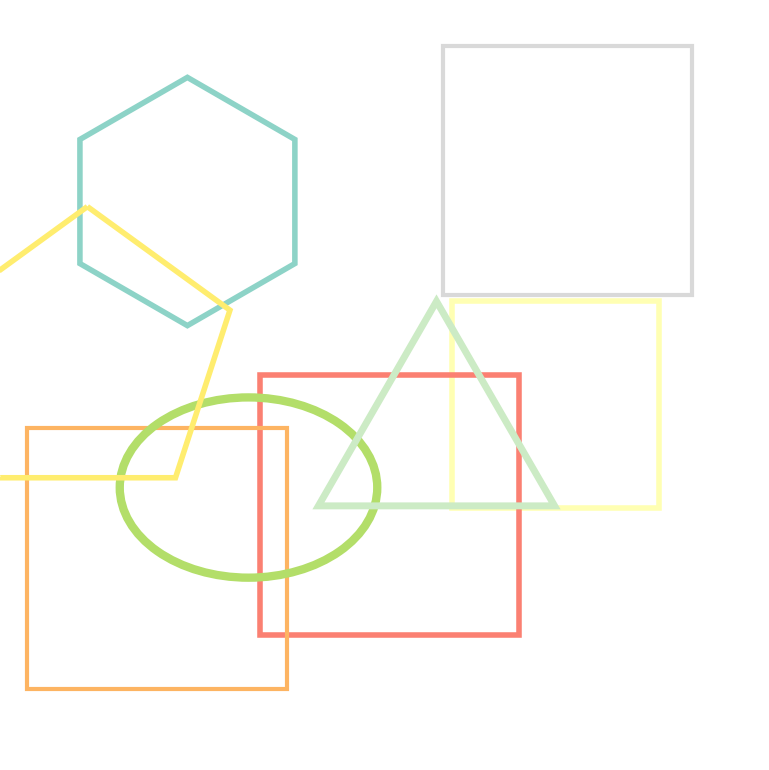[{"shape": "hexagon", "thickness": 2, "radius": 0.81, "center": [0.243, 0.738]}, {"shape": "square", "thickness": 2, "radius": 0.67, "center": [0.722, 0.474]}, {"shape": "square", "thickness": 2, "radius": 0.84, "center": [0.506, 0.344]}, {"shape": "square", "thickness": 1.5, "radius": 0.85, "center": [0.204, 0.275]}, {"shape": "oval", "thickness": 3, "radius": 0.84, "center": [0.323, 0.367]}, {"shape": "square", "thickness": 1.5, "radius": 0.81, "center": [0.737, 0.779]}, {"shape": "triangle", "thickness": 2.5, "radius": 0.89, "center": [0.567, 0.432]}, {"shape": "pentagon", "thickness": 2, "radius": 0.97, "center": [0.113, 0.537]}]